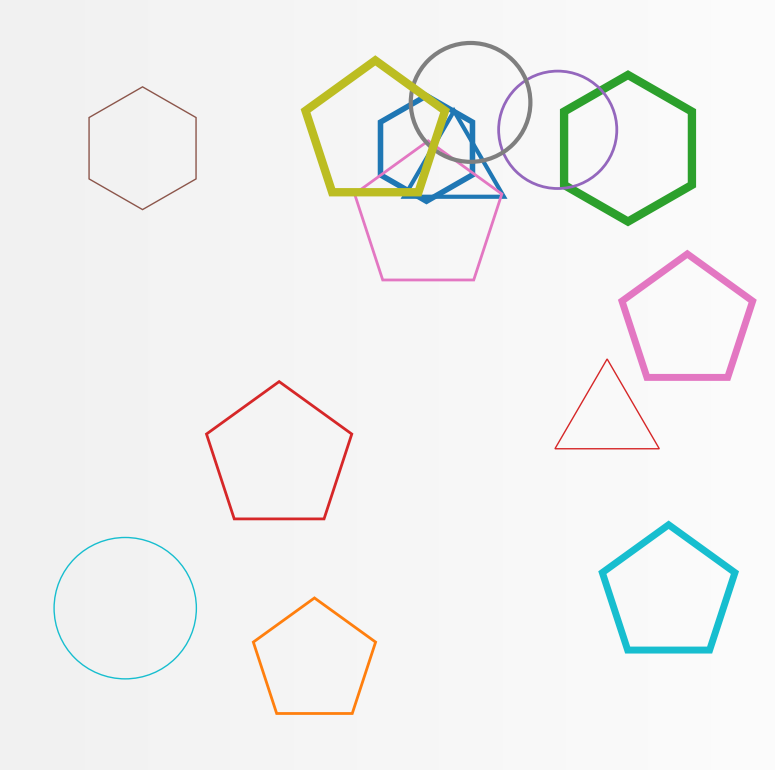[{"shape": "triangle", "thickness": 1.5, "radius": 0.37, "center": [0.586, 0.782]}, {"shape": "hexagon", "thickness": 2, "radius": 0.34, "center": [0.55, 0.807]}, {"shape": "pentagon", "thickness": 1, "radius": 0.41, "center": [0.406, 0.14]}, {"shape": "hexagon", "thickness": 3, "radius": 0.48, "center": [0.81, 0.807]}, {"shape": "triangle", "thickness": 0.5, "radius": 0.39, "center": [0.783, 0.456]}, {"shape": "pentagon", "thickness": 1, "radius": 0.49, "center": [0.36, 0.406]}, {"shape": "circle", "thickness": 1, "radius": 0.38, "center": [0.72, 0.831]}, {"shape": "hexagon", "thickness": 0.5, "radius": 0.4, "center": [0.184, 0.808]}, {"shape": "pentagon", "thickness": 2.5, "radius": 0.44, "center": [0.887, 0.582]}, {"shape": "pentagon", "thickness": 1, "radius": 0.5, "center": [0.553, 0.717]}, {"shape": "circle", "thickness": 1.5, "radius": 0.39, "center": [0.607, 0.867]}, {"shape": "pentagon", "thickness": 3, "radius": 0.47, "center": [0.484, 0.827]}, {"shape": "pentagon", "thickness": 2.5, "radius": 0.45, "center": [0.863, 0.229]}, {"shape": "circle", "thickness": 0.5, "radius": 0.46, "center": [0.162, 0.21]}]